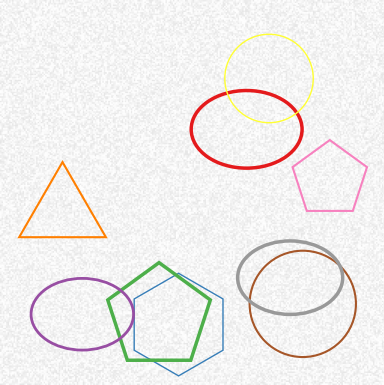[{"shape": "oval", "thickness": 2.5, "radius": 0.72, "center": [0.641, 0.664]}, {"shape": "hexagon", "thickness": 1, "radius": 0.67, "center": [0.464, 0.157]}, {"shape": "pentagon", "thickness": 2.5, "radius": 0.7, "center": [0.413, 0.178]}, {"shape": "oval", "thickness": 2, "radius": 0.67, "center": [0.214, 0.184]}, {"shape": "triangle", "thickness": 1.5, "radius": 0.65, "center": [0.162, 0.449]}, {"shape": "circle", "thickness": 1, "radius": 0.57, "center": [0.699, 0.796]}, {"shape": "circle", "thickness": 1.5, "radius": 0.69, "center": [0.786, 0.211]}, {"shape": "pentagon", "thickness": 1.5, "radius": 0.51, "center": [0.857, 0.534]}, {"shape": "oval", "thickness": 2.5, "radius": 0.68, "center": [0.754, 0.279]}]